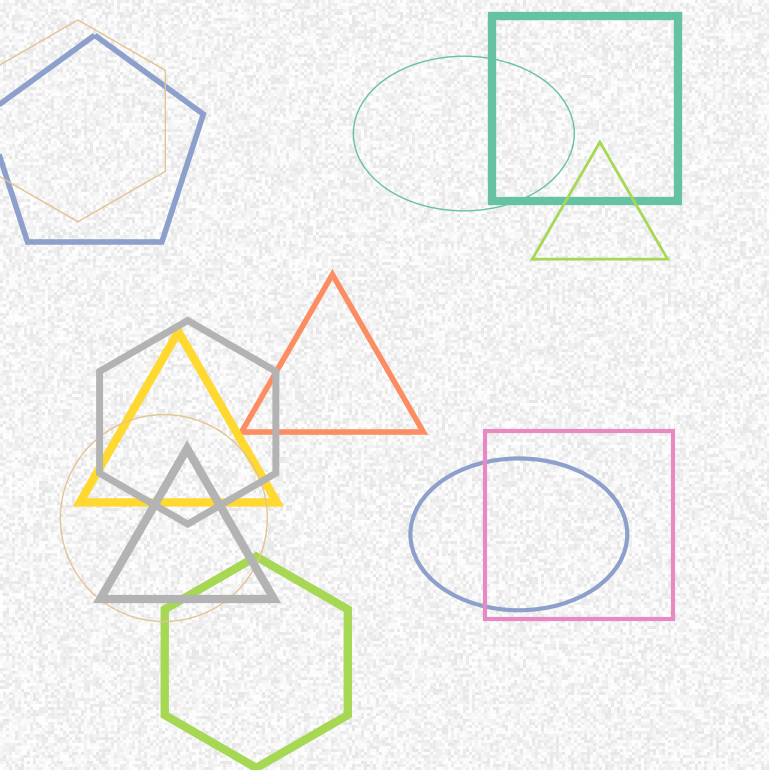[{"shape": "oval", "thickness": 0.5, "radius": 0.72, "center": [0.602, 0.827]}, {"shape": "square", "thickness": 3, "radius": 0.6, "center": [0.76, 0.859]}, {"shape": "triangle", "thickness": 2, "radius": 0.68, "center": [0.432, 0.507]}, {"shape": "pentagon", "thickness": 2, "radius": 0.74, "center": [0.123, 0.806]}, {"shape": "oval", "thickness": 1.5, "radius": 0.7, "center": [0.674, 0.306]}, {"shape": "square", "thickness": 1.5, "radius": 0.61, "center": [0.752, 0.318]}, {"shape": "hexagon", "thickness": 3, "radius": 0.69, "center": [0.333, 0.14]}, {"shape": "triangle", "thickness": 1, "radius": 0.51, "center": [0.779, 0.714]}, {"shape": "triangle", "thickness": 3, "radius": 0.74, "center": [0.232, 0.421]}, {"shape": "circle", "thickness": 0.5, "radius": 0.67, "center": [0.213, 0.327]}, {"shape": "hexagon", "thickness": 0.5, "radius": 0.66, "center": [0.101, 0.843]}, {"shape": "hexagon", "thickness": 2.5, "radius": 0.66, "center": [0.244, 0.452]}, {"shape": "triangle", "thickness": 3, "radius": 0.65, "center": [0.243, 0.287]}]